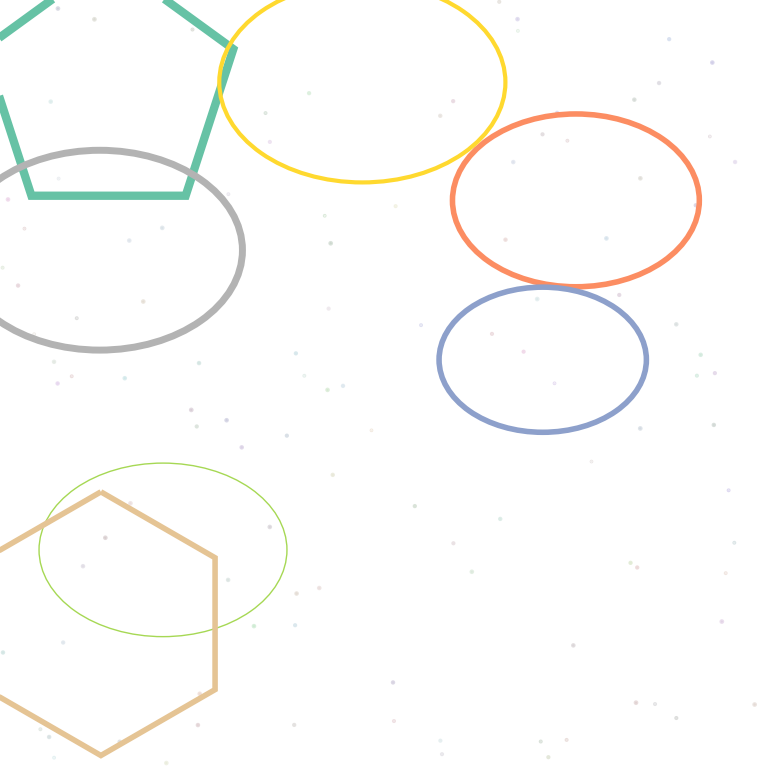[{"shape": "pentagon", "thickness": 3, "radius": 0.85, "center": [0.141, 0.884]}, {"shape": "oval", "thickness": 2, "radius": 0.8, "center": [0.748, 0.74]}, {"shape": "oval", "thickness": 2, "radius": 0.67, "center": [0.705, 0.533]}, {"shape": "oval", "thickness": 0.5, "radius": 0.8, "center": [0.212, 0.286]}, {"shape": "oval", "thickness": 1.5, "radius": 0.93, "center": [0.471, 0.893]}, {"shape": "hexagon", "thickness": 2, "radius": 0.86, "center": [0.131, 0.19]}, {"shape": "oval", "thickness": 2.5, "radius": 0.93, "center": [0.13, 0.675]}]